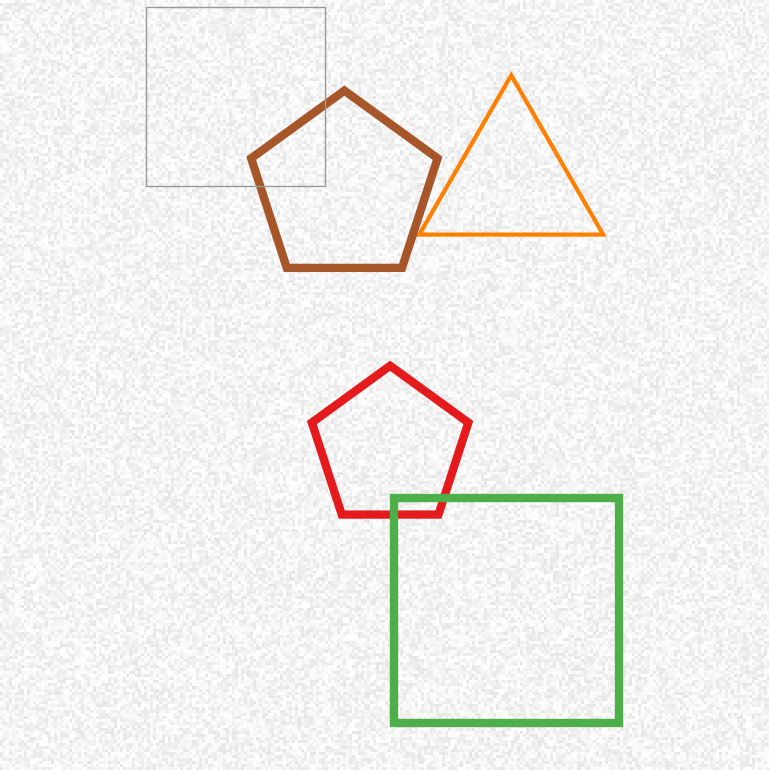[{"shape": "pentagon", "thickness": 3, "radius": 0.53, "center": [0.507, 0.418]}, {"shape": "square", "thickness": 3, "radius": 0.73, "center": [0.658, 0.208]}, {"shape": "triangle", "thickness": 1.5, "radius": 0.69, "center": [0.664, 0.764]}, {"shape": "pentagon", "thickness": 3, "radius": 0.64, "center": [0.447, 0.755]}, {"shape": "square", "thickness": 0.5, "radius": 0.58, "center": [0.306, 0.874]}]